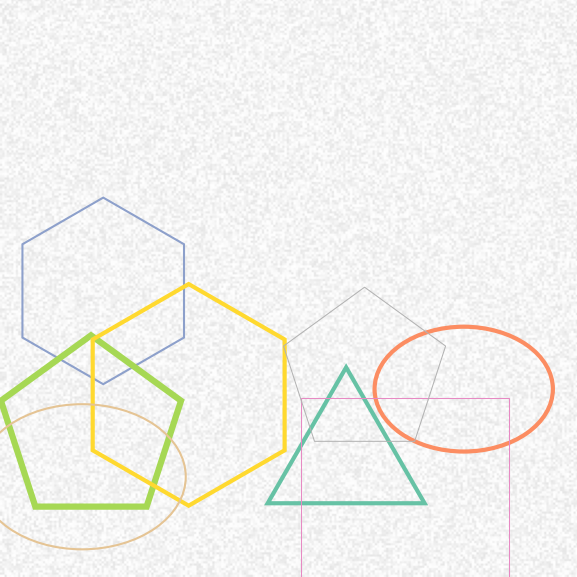[{"shape": "triangle", "thickness": 2, "radius": 0.78, "center": [0.599, 0.206]}, {"shape": "oval", "thickness": 2, "radius": 0.77, "center": [0.803, 0.325]}, {"shape": "hexagon", "thickness": 1, "radius": 0.81, "center": [0.179, 0.495]}, {"shape": "square", "thickness": 0.5, "radius": 0.9, "center": [0.701, 0.13]}, {"shape": "pentagon", "thickness": 3, "radius": 0.82, "center": [0.158, 0.255]}, {"shape": "hexagon", "thickness": 2, "radius": 0.96, "center": [0.327, 0.315]}, {"shape": "oval", "thickness": 1, "radius": 0.9, "center": [0.142, 0.174]}, {"shape": "pentagon", "thickness": 0.5, "radius": 0.74, "center": [0.631, 0.354]}]